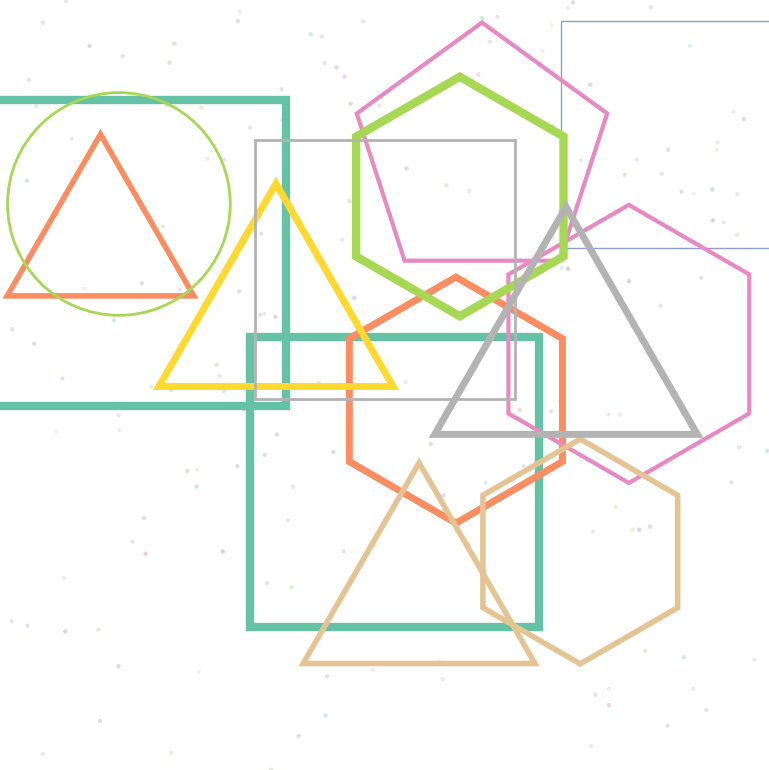[{"shape": "square", "thickness": 3, "radius": 1.0, "center": [0.172, 0.671]}, {"shape": "square", "thickness": 3, "radius": 0.94, "center": [0.512, 0.374]}, {"shape": "triangle", "thickness": 2, "radius": 0.7, "center": [0.13, 0.686]}, {"shape": "hexagon", "thickness": 2.5, "radius": 0.8, "center": [0.592, 0.48]}, {"shape": "square", "thickness": 0.5, "radius": 0.74, "center": [0.876, 0.825]}, {"shape": "hexagon", "thickness": 1.5, "radius": 0.9, "center": [0.817, 0.553]}, {"shape": "pentagon", "thickness": 1.5, "radius": 0.85, "center": [0.626, 0.8]}, {"shape": "circle", "thickness": 1, "radius": 0.72, "center": [0.154, 0.735]}, {"shape": "hexagon", "thickness": 3, "radius": 0.78, "center": [0.597, 0.745]}, {"shape": "triangle", "thickness": 2.5, "radius": 0.88, "center": [0.358, 0.586]}, {"shape": "hexagon", "thickness": 2, "radius": 0.73, "center": [0.754, 0.284]}, {"shape": "triangle", "thickness": 2, "radius": 0.87, "center": [0.544, 0.225]}, {"shape": "triangle", "thickness": 2.5, "radius": 0.98, "center": [0.735, 0.534]}, {"shape": "square", "thickness": 1, "radius": 0.84, "center": [0.5, 0.65]}]